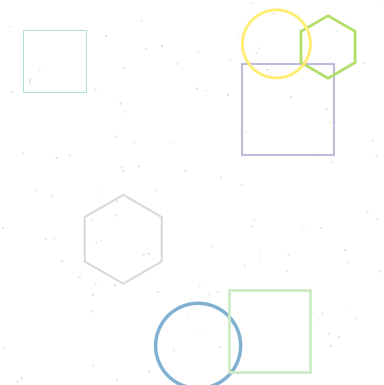[{"shape": "square", "thickness": 0.5, "radius": 0.41, "center": [0.142, 0.842]}, {"shape": "square", "thickness": 1.5, "radius": 0.6, "center": [0.749, 0.715]}, {"shape": "circle", "thickness": 2.5, "radius": 0.55, "center": [0.515, 0.102]}, {"shape": "hexagon", "thickness": 2, "radius": 0.41, "center": [0.852, 0.878]}, {"shape": "hexagon", "thickness": 1.5, "radius": 0.58, "center": [0.32, 0.378]}, {"shape": "square", "thickness": 2, "radius": 0.53, "center": [0.7, 0.14]}, {"shape": "circle", "thickness": 2, "radius": 0.44, "center": [0.718, 0.886]}]